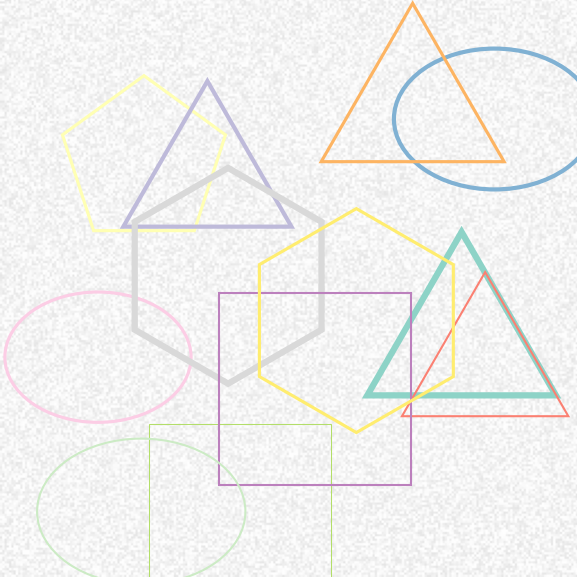[{"shape": "triangle", "thickness": 3, "radius": 0.94, "center": [0.799, 0.409]}, {"shape": "pentagon", "thickness": 1.5, "radius": 0.74, "center": [0.249, 0.72]}, {"shape": "triangle", "thickness": 2, "radius": 0.84, "center": [0.359, 0.691]}, {"shape": "triangle", "thickness": 1, "radius": 0.83, "center": [0.84, 0.362]}, {"shape": "oval", "thickness": 2, "radius": 0.87, "center": [0.856, 0.793]}, {"shape": "triangle", "thickness": 1.5, "radius": 0.91, "center": [0.715, 0.811]}, {"shape": "square", "thickness": 0.5, "radius": 0.78, "center": [0.416, 0.108]}, {"shape": "oval", "thickness": 1.5, "radius": 0.81, "center": [0.17, 0.381]}, {"shape": "hexagon", "thickness": 3, "radius": 0.93, "center": [0.395, 0.522]}, {"shape": "square", "thickness": 1, "radius": 0.83, "center": [0.546, 0.326]}, {"shape": "oval", "thickness": 1, "radius": 0.9, "center": [0.245, 0.113]}, {"shape": "hexagon", "thickness": 1.5, "radius": 0.97, "center": [0.617, 0.444]}]